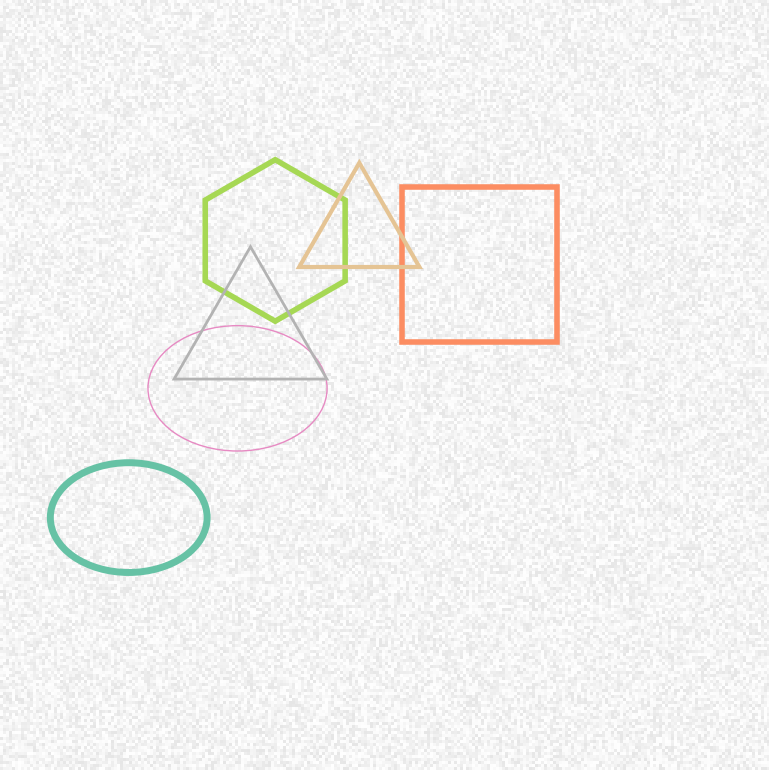[{"shape": "oval", "thickness": 2.5, "radius": 0.51, "center": [0.167, 0.328]}, {"shape": "square", "thickness": 2, "radius": 0.5, "center": [0.623, 0.656]}, {"shape": "oval", "thickness": 0.5, "radius": 0.58, "center": [0.308, 0.496]}, {"shape": "hexagon", "thickness": 2, "radius": 0.52, "center": [0.357, 0.688]}, {"shape": "triangle", "thickness": 1.5, "radius": 0.45, "center": [0.467, 0.698]}, {"shape": "triangle", "thickness": 1, "radius": 0.57, "center": [0.325, 0.565]}]